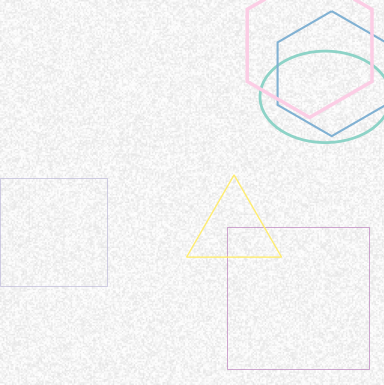[{"shape": "oval", "thickness": 2, "radius": 0.85, "center": [0.845, 0.748]}, {"shape": "square", "thickness": 0.5, "radius": 0.7, "center": [0.138, 0.397]}, {"shape": "hexagon", "thickness": 1.5, "radius": 0.81, "center": [0.862, 0.809]}, {"shape": "hexagon", "thickness": 2.5, "radius": 0.94, "center": [0.804, 0.882]}, {"shape": "square", "thickness": 0.5, "radius": 0.93, "center": [0.774, 0.226]}, {"shape": "triangle", "thickness": 1, "radius": 0.71, "center": [0.608, 0.403]}]